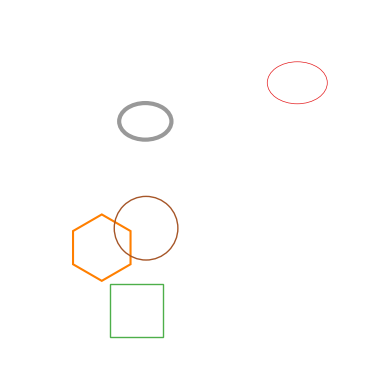[{"shape": "oval", "thickness": 0.5, "radius": 0.39, "center": [0.772, 0.785]}, {"shape": "square", "thickness": 1, "radius": 0.34, "center": [0.353, 0.194]}, {"shape": "hexagon", "thickness": 1.5, "radius": 0.43, "center": [0.264, 0.357]}, {"shape": "circle", "thickness": 1, "radius": 0.41, "center": [0.379, 0.407]}, {"shape": "oval", "thickness": 3, "radius": 0.34, "center": [0.377, 0.685]}]